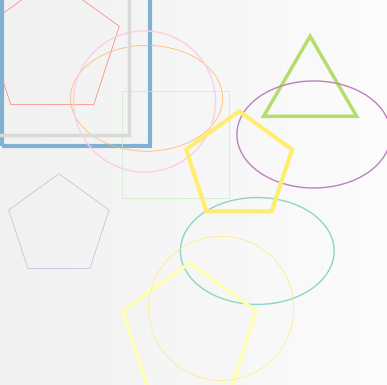[{"shape": "oval", "thickness": 1, "radius": 0.99, "center": [0.664, 0.348]}, {"shape": "pentagon", "thickness": 2.5, "radius": 0.91, "center": [0.489, 0.136]}, {"shape": "pentagon", "thickness": 0.5, "radius": 0.68, "center": [0.152, 0.413]}, {"shape": "pentagon", "thickness": 0.5, "radius": 0.91, "center": [0.135, 0.875]}, {"shape": "square", "thickness": 3, "radius": 0.95, "center": [0.196, 0.813]}, {"shape": "oval", "thickness": 0.5, "radius": 0.98, "center": [0.378, 0.745]}, {"shape": "triangle", "thickness": 2.5, "radius": 0.69, "center": [0.8, 0.767]}, {"shape": "circle", "thickness": 1, "radius": 0.92, "center": [0.373, 0.736]}, {"shape": "square", "thickness": 2.5, "radius": 0.96, "center": [0.14, 0.843]}, {"shape": "oval", "thickness": 1, "radius": 0.99, "center": [0.81, 0.651]}, {"shape": "square", "thickness": 0.5, "radius": 0.69, "center": [0.453, 0.624]}, {"shape": "pentagon", "thickness": 3, "radius": 0.72, "center": [0.617, 0.567]}, {"shape": "circle", "thickness": 0.5, "radius": 0.94, "center": [0.571, 0.199]}]